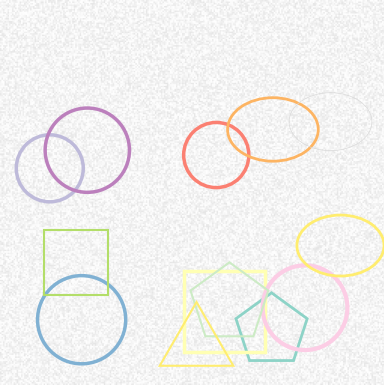[{"shape": "pentagon", "thickness": 2, "radius": 0.49, "center": [0.705, 0.142]}, {"shape": "square", "thickness": 2.5, "radius": 0.53, "center": [0.583, 0.191]}, {"shape": "circle", "thickness": 2.5, "radius": 0.44, "center": [0.129, 0.563]}, {"shape": "circle", "thickness": 2.5, "radius": 0.42, "center": [0.562, 0.597]}, {"shape": "circle", "thickness": 2.5, "radius": 0.57, "center": [0.212, 0.17]}, {"shape": "oval", "thickness": 2, "radius": 0.59, "center": [0.709, 0.664]}, {"shape": "square", "thickness": 1.5, "radius": 0.42, "center": [0.197, 0.318]}, {"shape": "circle", "thickness": 3, "radius": 0.55, "center": [0.792, 0.201]}, {"shape": "oval", "thickness": 0.5, "radius": 0.54, "center": [0.858, 0.684]}, {"shape": "circle", "thickness": 2.5, "radius": 0.55, "center": [0.227, 0.61]}, {"shape": "pentagon", "thickness": 1.5, "radius": 0.53, "center": [0.596, 0.212]}, {"shape": "triangle", "thickness": 1.5, "radius": 0.55, "center": [0.51, 0.105]}, {"shape": "oval", "thickness": 2, "radius": 0.57, "center": [0.884, 0.362]}]